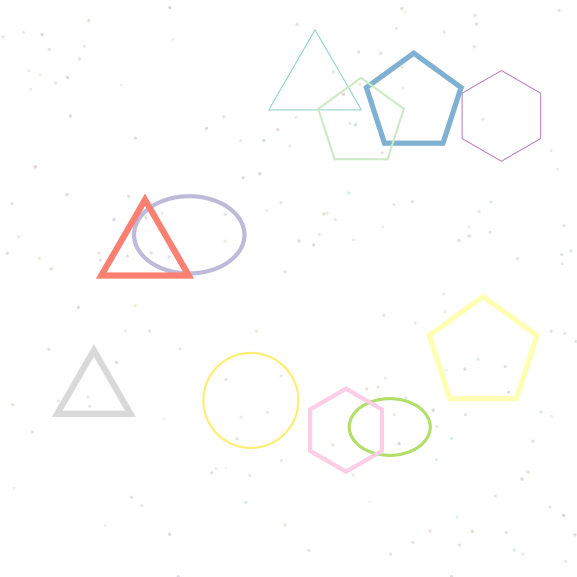[{"shape": "triangle", "thickness": 0.5, "radius": 0.46, "center": [0.546, 0.855]}, {"shape": "pentagon", "thickness": 2.5, "radius": 0.49, "center": [0.837, 0.388]}, {"shape": "oval", "thickness": 2, "radius": 0.48, "center": [0.328, 0.593]}, {"shape": "triangle", "thickness": 3, "radius": 0.44, "center": [0.251, 0.566]}, {"shape": "pentagon", "thickness": 2.5, "radius": 0.43, "center": [0.716, 0.821]}, {"shape": "oval", "thickness": 1.5, "radius": 0.35, "center": [0.675, 0.26]}, {"shape": "hexagon", "thickness": 2, "radius": 0.36, "center": [0.599, 0.254]}, {"shape": "triangle", "thickness": 3, "radius": 0.37, "center": [0.163, 0.319]}, {"shape": "hexagon", "thickness": 0.5, "radius": 0.39, "center": [0.868, 0.798]}, {"shape": "pentagon", "thickness": 1, "radius": 0.39, "center": [0.625, 0.786]}, {"shape": "circle", "thickness": 1, "radius": 0.41, "center": [0.434, 0.306]}]